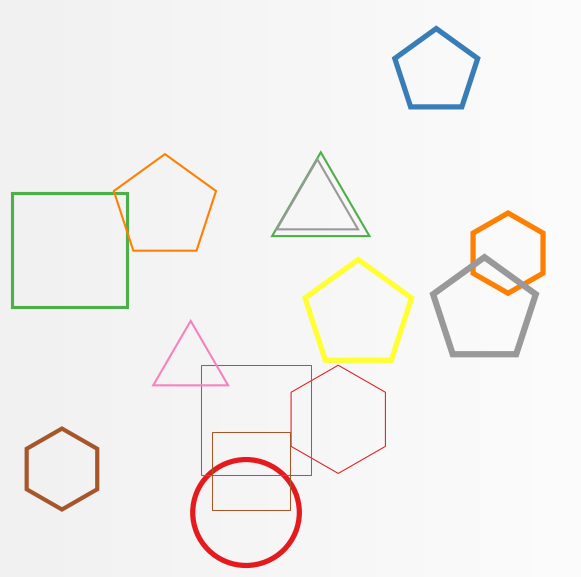[{"shape": "hexagon", "thickness": 0.5, "radius": 0.47, "center": [0.582, 0.273]}, {"shape": "circle", "thickness": 2.5, "radius": 0.46, "center": [0.423, 0.112]}, {"shape": "pentagon", "thickness": 2.5, "radius": 0.37, "center": [0.751, 0.875]}, {"shape": "square", "thickness": 1.5, "radius": 0.49, "center": [0.119, 0.566]}, {"shape": "triangle", "thickness": 1, "radius": 0.48, "center": [0.552, 0.639]}, {"shape": "square", "thickness": 0.5, "radius": 0.47, "center": [0.44, 0.272]}, {"shape": "pentagon", "thickness": 1, "radius": 0.46, "center": [0.284, 0.64]}, {"shape": "hexagon", "thickness": 2.5, "radius": 0.35, "center": [0.874, 0.561]}, {"shape": "pentagon", "thickness": 2.5, "radius": 0.48, "center": [0.616, 0.453]}, {"shape": "square", "thickness": 0.5, "radius": 0.34, "center": [0.432, 0.184]}, {"shape": "hexagon", "thickness": 2, "radius": 0.35, "center": [0.107, 0.187]}, {"shape": "triangle", "thickness": 1, "radius": 0.37, "center": [0.328, 0.369]}, {"shape": "pentagon", "thickness": 3, "radius": 0.46, "center": [0.833, 0.461]}, {"shape": "triangle", "thickness": 1, "radius": 0.4, "center": [0.546, 0.642]}]